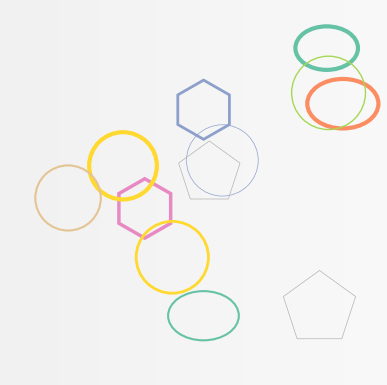[{"shape": "oval", "thickness": 1.5, "radius": 0.46, "center": [0.525, 0.18]}, {"shape": "oval", "thickness": 3, "radius": 0.4, "center": [0.843, 0.875]}, {"shape": "oval", "thickness": 3, "radius": 0.46, "center": [0.885, 0.731]}, {"shape": "hexagon", "thickness": 2, "radius": 0.38, "center": [0.525, 0.715]}, {"shape": "circle", "thickness": 0.5, "radius": 0.46, "center": [0.574, 0.583]}, {"shape": "hexagon", "thickness": 2.5, "radius": 0.39, "center": [0.374, 0.459]}, {"shape": "circle", "thickness": 1, "radius": 0.48, "center": [0.848, 0.759]}, {"shape": "circle", "thickness": 3, "radius": 0.44, "center": [0.317, 0.569]}, {"shape": "circle", "thickness": 2, "radius": 0.47, "center": [0.445, 0.332]}, {"shape": "circle", "thickness": 1.5, "radius": 0.42, "center": [0.176, 0.486]}, {"shape": "pentagon", "thickness": 0.5, "radius": 0.42, "center": [0.54, 0.551]}, {"shape": "pentagon", "thickness": 0.5, "radius": 0.49, "center": [0.824, 0.199]}]